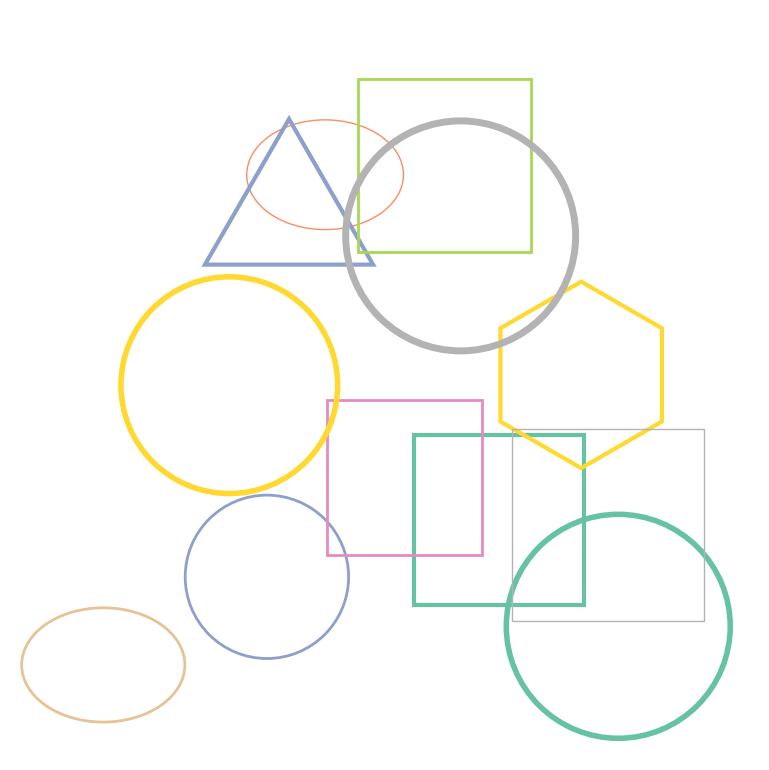[{"shape": "circle", "thickness": 2, "radius": 0.73, "center": [0.803, 0.187]}, {"shape": "square", "thickness": 1.5, "radius": 0.55, "center": [0.648, 0.325]}, {"shape": "oval", "thickness": 0.5, "radius": 0.51, "center": [0.422, 0.773]}, {"shape": "circle", "thickness": 1, "radius": 0.53, "center": [0.347, 0.251]}, {"shape": "triangle", "thickness": 1.5, "radius": 0.63, "center": [0.375, 0.719]}, {"shape": "square", "thickness": 1, "radius": 0.5, "center": [0.525, 0.38]}, {"shape": "square", "thickness": 1, "radius": 0.56, "center": [0.578, 0.785]}, {"shape": "hexagon", "thickness": 1.5, "radius": 0.61, "center": [0.755, 0.513]}, {"shape": "circle", "thickness": 2, "radius": 0.7, "center": [0.298, 0.5]}, {"shape": "oval", "thickness": 1, "radius": 0.53, "center": [0.134, 0.136]}, {"shape": "circle", "thickness": 2.5, "radius": 0.75, "center": [0.598, 0.694]}, {"shape": "square", "thickness": 0.5, "radius": 0.62, "center": [0.79, 0.318]}]